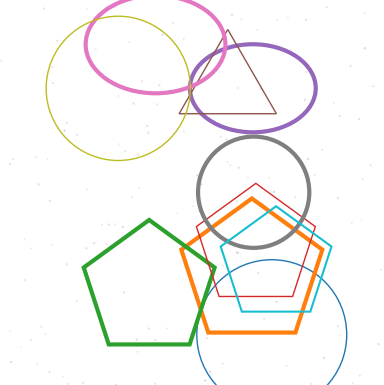[{"shape": "circle", "thickness": 1, "radius": 0.97, "center": [0.706, 0.131]}, {"shape": "pentagon", "thickness": 3, "radius": 0.96, "center": [0.654, 0.292]}, {"shape": "pentagon", "thickness": 3, "radius": 0.89, "center": [0.387, 0.25]}, {"shape": "pentagon", "thickness": 1, "radius": 0.81, "center": [0.665, 0.361]}, {"shape": "oval", "thickness": 3, "radius": 0.82, "center": [0.657, 0.771]}, {"shape": "triangle", "thickness": 1, "radius": 0.73, "center": [0.592, 0.778]}, {"shape": "oval", "thickness": 3, "radius": 0.91, "center": [0.404, 0.885]}, {"shape": "circle", "thickness": 3, "radius": 0.72, "center": [0.659, 0.501]}, {"shape": "circle", "thickness": 1, "radius": 0.94, "center": [0.307, 0.77]}, {"shape": "pentagon", "thickness": 1.5, "radius": 0.76, "center": [0.717, 0.313]}]